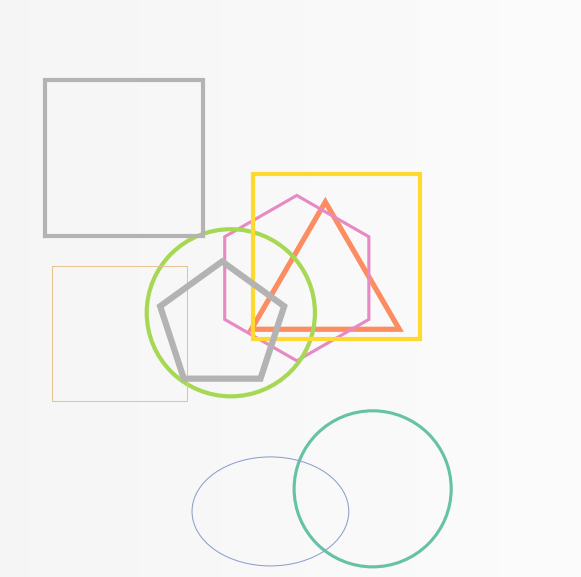[{"shape": "circle", "thickness": 1.5, "radius": 0.68, "center": [0.641, 0.153]}, {"shape": "triangle", "thickness": 2.5, "radius": 0.73, "center": [0.56, 0.502]}, {"shape": "oval", "thickness": 0.5, "radius": 0.67, "center": [0.465, 0.114]}, {"shape": "hexagon", "thickness": 1.5, "radius": 0.72, "center": [0.511, 0.518]}, {"shape": "circle", "thickness": 2, "radius": 0.72, "center": [0.397, 0.458]}, {"shape": "square", "thickness": 2, "radius": 0.72, "center": [0.579, 0.555]}, {"shape": "square", "thickness": 0.5, "radius": 0.58, "center": [0.205, 0.422]}, {"shape": "pentagon", "thickness": 3, "radius": 0.56, "center": [0.382, 0.434]}, {"shape": "square", "thickness": 2, "radius": 0.68, "center": [0.213, 0.725]}]